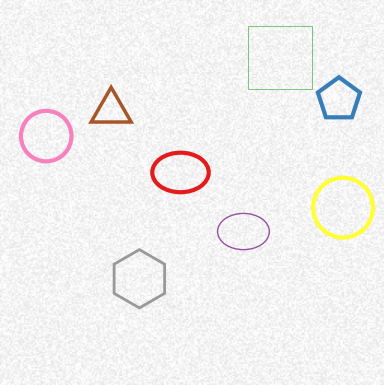[{"shape": "oval", "thickness": 3, "radius": 0.37, "center": [0.469, 0.552]}, {"shape": "pentagon", "thickness": 3, "radius": 0.29, "center": [0.88, 0.742]}, {"shape": "square", "thickness": 0.5, "radius": 0.41, "center": [0.727, 0.851]}, {"shape": "oval", "thickness": 1, "radius": 0.34, "center": [0.632, 0.399]}, {"shape": "circle", "thickness": 3, "radius": 0.39, "center": [0.891, 0.461]}, {"shape": "triangle", "thickness": 2.5, "radius": 0.3, "center": [0.289, 0.713]}, {"shape": "circle", "thickness": 3, "radius": 0.33, "center": [0.12, 0.647]}, {"shape": "hexagon", "thickness": 2, "radius": 0.38, "center": [0.362, 0.276]}]